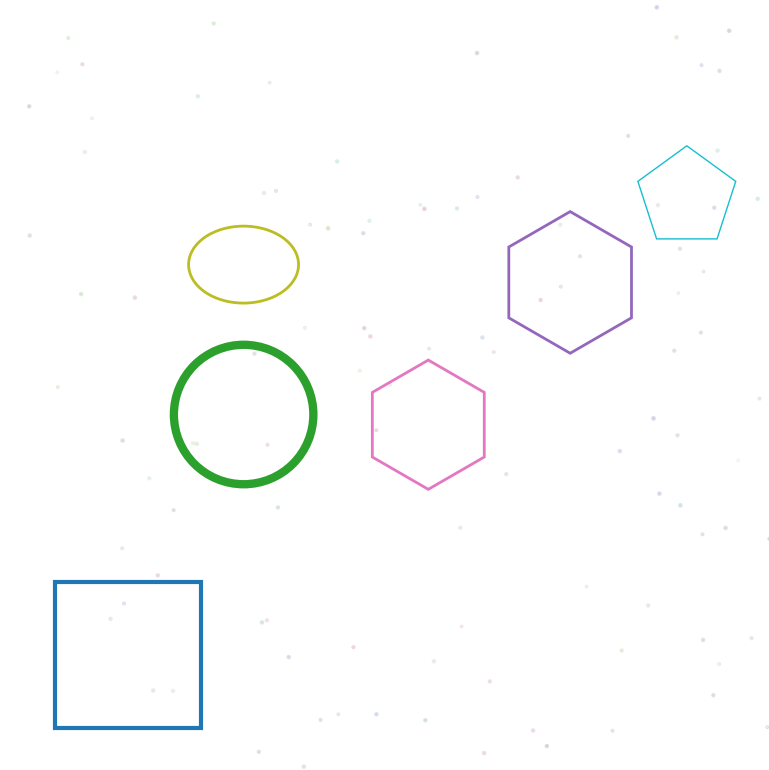[{"shape": "square", "thickness": 1.5, "radius": 0.47, "center": [0.166, 0.149]}, {"shape": "circle", "thickness": 3, "radius": 0.45, "center": [0.316, 0.462]}, {"shape": "hexagon", "thickness": 1, "radius": 0.46, "center": [0.74, 0.633]}, {"shape": "hexagon", "thickness": 1, "radius": 0.42, "center": [0.556, 0.448]}, {"shape": "oval", "thickness": 1, "radius": 0.36, "center": [0.316, 0.656]}, {"shape": "pentagon", "thickness": 0.5, "radius": 0.33, "center": [0.892, 0.744]}]